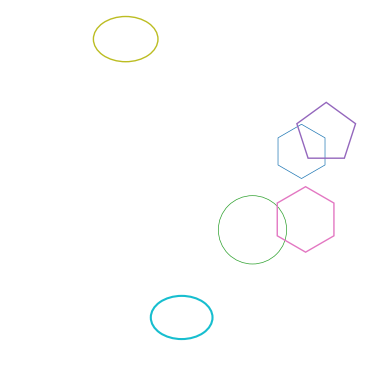[{"shape": "hexagon", "thickness": 0.5, "radius": 0.35, "center": [0.783, 0.607]}, {"shape": "circle", "thickness": 0.5, "radius": 0.44, "center": [0.656, 0.403]}, {"shape": "pentagon", "thickness": 1, "radius": 0.4, "center": [0.847, 0.654]}, {"shape": "hexagon", "thickness": 1, "radius": 0.43, "center": [0.794, 0.43]}, {"shape": "oval", "thickness": 1, "radius": 0.42, "center": [0.326, 0.898]}, {"shape": "oval", "thickness": 1.5, "radius": 0.4, "center": [0.472, 0.175]}]